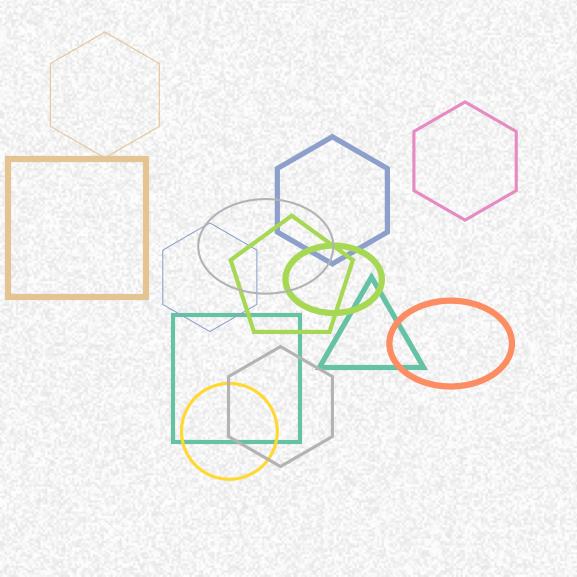[{"shape": "triangle", "thickness": 2.5, "radius": 0.52, "center": [0.643, 0.415]}, {"shape": "square", "thickness": 2, "radius": 0.55, "center": [0.409, 0.343]}, {"shape": "oval", "thickness": 3, "radius": 0.53, "center": [0.78, 0.404]}, {"shape": "hexagon", "thickness": 0.5, "radius": 0.47, "center": [0.363, 0.519]}, {"shape": "hexagon", "thickness": 2.5, "radius": 0.55, "center": [0.576, 0.652]}, {"shape": "hexagon", "thickness": 1.5, "radius": 0.51, "center": [0.805, 0.72]}, {"shape": "pentagon", "thickness": 2, "radius": 0.56, "center": [0.505, 0.514]}, {"shape": "oval", "thickness": 3, "radius": 0.42, "center": [0.578, 0.515]}, {"shape": "circle", "thickness": 1.5, "radius": 0.41, "center": [0.397, 0.252]}, {"shape": "square", "thickness": 3, "radius": 0.6, "center": [0.134, 0.605]}, {"shape": "hexagon", "thickness": 0.5, "radius": 0.54, "center": [0.182, 0.835]}, {"shape": "hexagon", "thickness": 1.5, "radius": 0.52, "center": [0.486, 0.295]}, {"shape": "oval", "thickness": 1, "radius": 0.58, "center": [0.46, 0.573]}]